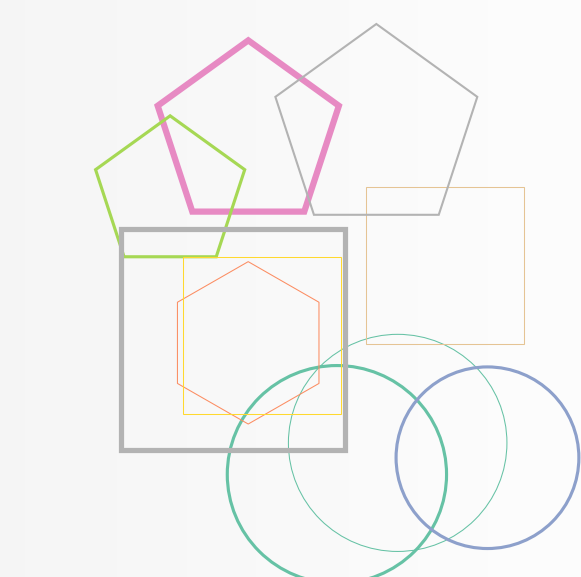[{"shape": "circle", "thickness": 0.5, "radius": 0.94, "center": [0.684, 0.232]}, {"shape": "circle", "thickness": 1.5, "radius": 0.94, "center": [0.58, 0.178]}, {"shape": "hexagon", "thickness": 0.5, "radius": 0.7, "center": [0.427, 0.405]}, {"shape": "circle", "thickness": 1.5, "radius": 0.79, "center": [0.839, 0.207]}, {"shape": "pentagon", "thickness": 3, "radius": 0.82, "center": [0.427, 0.765]}, {"shape": "pentagon", "thickness": 1.5, "radius": 0.67, "center": [0.293, 0.664]}, {"shape": "square", "thickness": 0.5, "radius": 0.68, "center": [0.451, 0.418]}, {"shape": "square", "thickness": 0.5, "radius": 0.68, "center": [0.766, 0.54]}, {"shape": "square", "thickness": 2.5, "radius": 0.96, "center": [0.401, 0.411]}, {"shape": "pentagon", "thickness": 1, "radius": 0.91, "center": [0.647, 0.775]}]